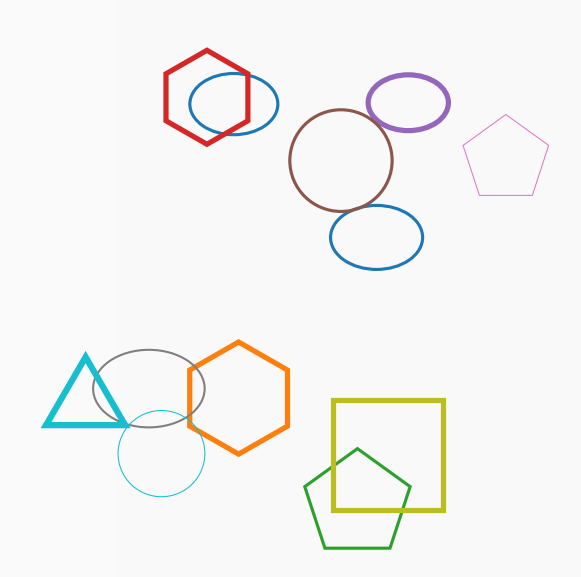[{"shape": "oval", "thickness": 1.5, "radius": 0.38, "center": [0.402, 0.819]}, {"shape": "oval", "thickness": 1.5, "radius": 0.4, "center": [0.648, 0.588]}, {"shape": "hexagon", "thickness": 2.5, "radius": 0.49, "center": [0.411, 0.31]}, {"shape": "pentagon", "thickness": 1.5, "radius": 0.48, "center": [0.615, 0.127]}, {"shape": "hexagon", "thickness": 2.5, "radius": 0.41, "center": [0.356, 0.831]}, {"shape": "oval", "thickness": 2.5, "radius": 0.35, "center": [0.702, 0.821]}, {"shape": "circle", "thickness": 1.5, "radius": 0.44, "center": [0.587, 0.721]}, {"shape": "pentagon", "thickness": 0.5, "radius": 0.39, "center": [0.87, 0.723]}, {"shape": "oval", "thickness": 1, "radius": 0.48, "center": [0.256, 0.326]}, {"shape": "square", "thickness": 2.5, "radius": 0.47, "center": [0.668, 0.212]}, {"shape": "circle", "thickness": 0.5, "radius": 0.37, "center": [0.278, 0.214]}, {"shape": "triangle", "thickness": 3, "radius": 0.39, "center": [0.147, 0.302]}]